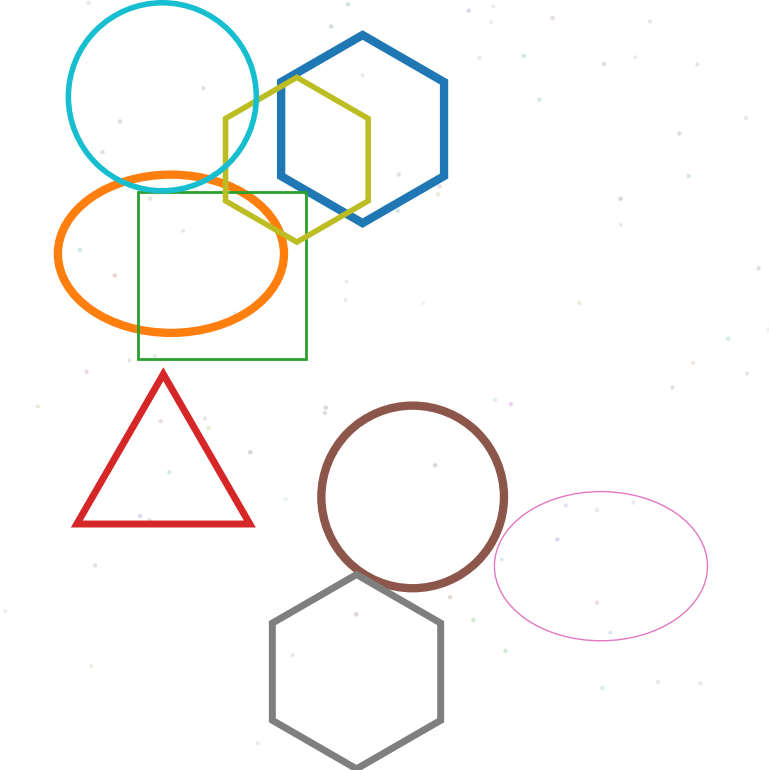[{"shape": "hexagon", "thickness": 3, "radius": 0.61, "center": [0.471, 0.832]}, {"shape": "oval", "thickness": 3, "radius": 0.73, "center": [0.222, 0.67]}, {"shape": "square", "thickness": 1, "radius": 0.54, "center": [0.288, 0.642]}, {"shape": "triangle", "thickness": 2.5, "radius": 0.65, "center": [0.212, 0.384]}, {"shape": "circle", "thickness": 3, "radius": 0.59, "center": [0.536, 0.355]}, {"shape": "oval", "thickness": 0.5, "radius": 0.69, "center": [0.78, 0.265]}, {"shape": "hexagon", "thickness": 2.5, "radius": 0.63, "center": [0.463, 0.128]}, {"shape": "hexagon", "thickness": 2, "radius": 0.53, "center": [0.386, 0.793]}, {"shape": "circle", "thickness": 2, "radius": 0.61, "center": [0.211, 0.874]}]